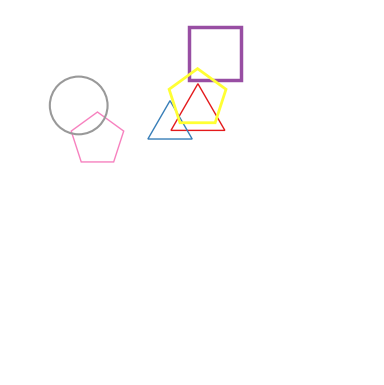[{"shape": "triangle", "thickness": 1, "radius": 0.4, "center": [0.514, 0.702]}, {"shape": "triangle", "thickness": 1, "radius": 0.33, "center": [0.442, 0.672]}, {"shape": "square", "thickness": 2.5, "radius": 0.34, "center": [0.558, 0.862]}, {"shape": "pentagon", "thickness": 2, "radius": 0.39, "center": [0.513, 0.744]}, {"shape": "pentagon", "thickness": 1, "radius": 0.36, "center": [0.253, 0.637]}, {"shape": "circle", "thickness": 1.5, "radius": 0.37, "center": [0.204, 0.726]}]